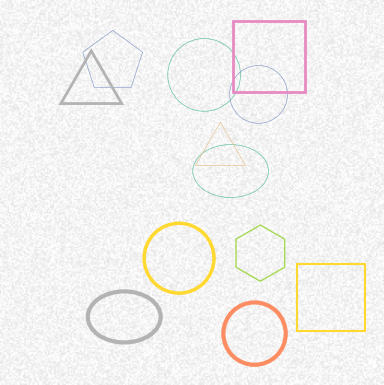[{"shape": "oval", "thickness": 0.5, "radius": 0.49, "center": [0.599, 0.556]}, {"shape": "circle", "thickness": 0.5, "radius": 0.47, "center": [0.53, 0.805]}, {"shape": "circle", "thickness": 3, "radius": 0.4, "center": [0.661, 0.133]}, {"shape": "pentagon", "thickness": 0.5, "radius": 0.41, "center": [0.293, 0.839]}, {"shape": "circle", "thickness": 0.5, "radius": 0.38, "center": [0.672, 0.755]}, {"shape": "square", "thickness": 2, "radius": 0.47, "center": [0.698, 0.853]}, {"shape": "hexagon", "thickness": 1, "radius": 0.36, "center": [0.676, 0.342]}, {"shape": "circle", "thickness": 2.5, "radius": 0.45, "center": [0.465, 0.329]}, {"shape": "square", "thickness": 1.5, "radius": 0.44, "center": [0.86, 0.227]}, {"shape": "triangle", "thickness": 0.5, "radius": 0.38, "center": [0.573, 0.608]}, {"shape": "oval", "thickness": 3, "radius": 0.47, "center": [0.323, 0.177]}, {"shape": "triangle", "thickness": 2, "radius": 0.46, "center": [0.237, 0.777]}]